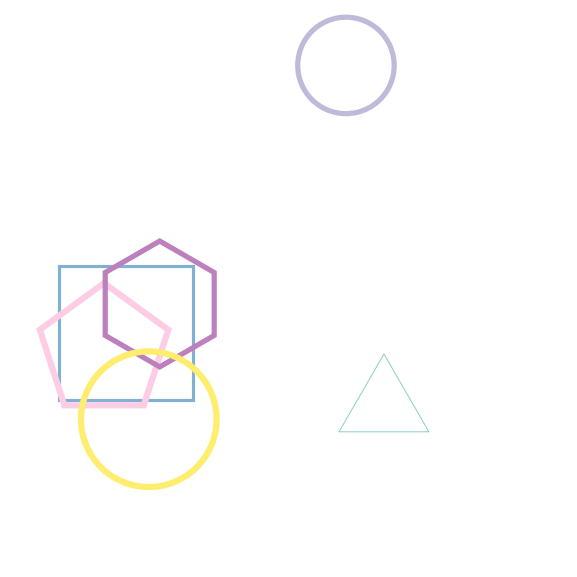[{"shape": "triangle", "thickness": 0.5, "radius": 0.45, "center": [0.665, 0.296]}, {"shape": "circle", "thickness": 2.5, "radius": 0.42, "center": [0.599, 0.886]}, {"shape": "square", "thickness": 1.5, "radius": 0.58, "center": [0.218, 0.422]}, {"shape": "pentagon", "thickness": 3, "radius": 0.58, "center": [0.18, 0.392]}, {"shape": "hexagon", "thickness": 2.5, "radius": 0.54, "center": [0.277, 0.473]}, {"shape": "circle", "thickness": 3, "radius": 0.59, "center": [0.258, 0.273]}]